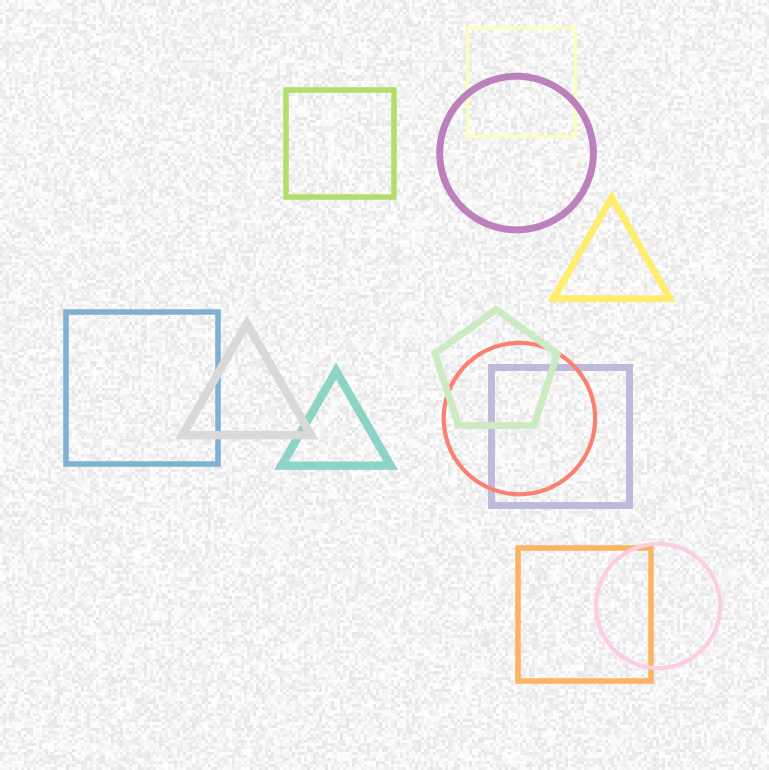[{"shape": "triangle", "thickness": 3, "radius": 0.41, "center": [0.437, 0.436]}, {"shape": "square", "thickness": 1, "radius": 0.35, "center": [0.677, 0.894]}, {"shape": "square", "thickness": 2.5, "radius": 0.45, "center": [0.727, 0.434]}, {"shape": "circle", "thickness": 1.5, "radius": 0.49, "center": [0.675, 0.456]}, {"shape": "square", "thickness": 2, "radius": 0.49, "center": [0.184, 0.496]}, {"shape": "square", "thickness": 2, "radius": 0.43, "center": [0.759, 0.202]}, {"shape": "square", "thickness": 2, "radius": 0.35, "center": [0.442, 0.814]}, {"shape": "circle", "thickness": 1.5, "radius": 0.4, "center": [0.855, 0.213]}, {"shape": "triangle", "thickness": 3, "radius": 0.48, "center": [0.32, 0.483]}, {"shape": "circle", "thickness": 2.5, "radius": 0.5, "center": [0.671, 0.801]}, {"shape": "pentagon", "thickness": 2.5, "radius": 0.42, "center": [0.644, 0.515]}, {"shape": "triangle", "thickness": 2.5, "radius": 0.44, "center": [0.794, 0.656]}]